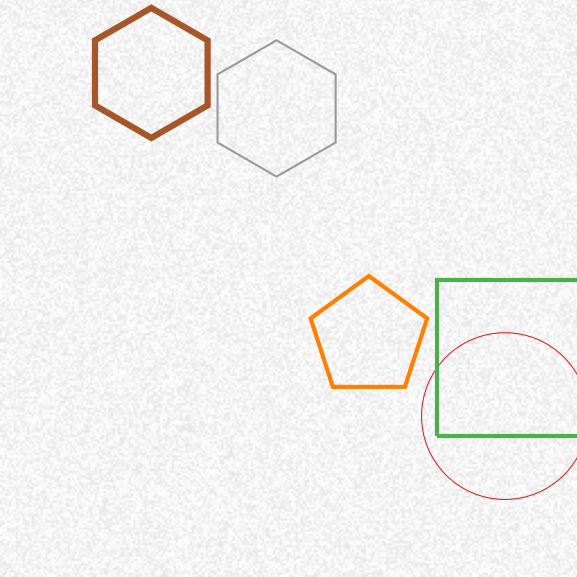[{"shape": "circle", "thickness": 0.5, "radius": 0.72, "center": [0.874, 0.279]}, {"shape": "square", "thickness": 2, "radius": 0.67, "center": [0.891, 0.379]}, {"shape": "pentagon", "thickness": 2, "radius": 0.53, "center": [0.639, 0.415]}, {"shape": "hexagon", "thickness": 3, "radius": 0.56, "center": [0.262, 0.873]}, {"shape": "hexagon", "thickness": 1, "radius": 0.59, "center": [0.479, 0.811]}]